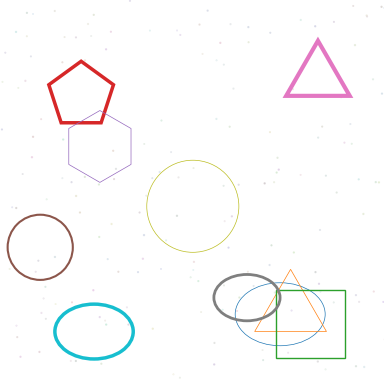[{"shape": "oval", "thickness": 0.5, "radius": 0.58, "center": [0.728, 0.184]}, {"shape": "triangle", "thickness": 0.5, "radius": 0.54, "center": [0.755, 0.193]}, {"shape": "square", "thickness": 1, "radius": 0.44, "center": [0.807, 0.159]}, {"shape": "pentagon", "thickness": 2.5, "radius": 0.44, "center": [0.211, 0.753]}, {"shape": "hexagon", "thickness": 0.5, "radius": 0.47, "center": [0.259, 0.62]}, {"shape": "circle", "thickness": 1.5, "radius": 0.42, "center": [0.104, 0.358]}, {"shape": "triangle", "thickness": 3, "radius": 0.48, "center": [0.826, 0.799]}, {"shape": "oval", "thickness": 2, "radius": 0.43, "center": [0.642, 0.227]}, {"shape": "circle", "thickness": 0.5, "radius": 0.6, "center": [0.501, 0.464]}, {"shape": "oval", "thickness": 2.5, "radius": 0.51, "center": [0.244, 0.139]}]